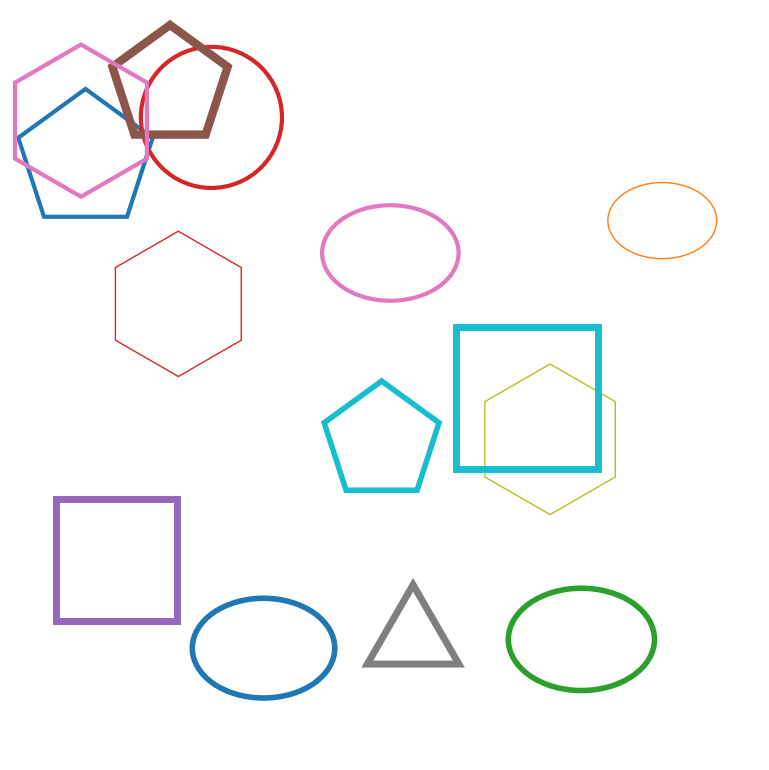[{"shape": "pentagon", "thickness": 1.5, "radius": 0.46, "center": [0.111, 0.793]}, {"shape": "oval", "thickness": 2, "radius": 0.46, "center": [0.342, 0.158]}, {"shape": "oval", "thickness": 0.5, "radius": 0.35, "center": [0.86, 0.714]}, {"shape": "oval", "thickness": 2, "radius": 0.47, "center": [0.755, 0.17]}, {"shape": "circle", "thickness": 1.5, "radius": 0.46, "center": [0.275, 0.848]}, {"shape": "hexagon", "thickness": 0.5, "radius": 0.47, "center": [0.232, 0.605]}, {"shape": "square", "thickness": 2.5, "radius": 0.39, "center": [0.151, 0.273]}, {"shape": "pentagon", "thickness": 3, "radius": 0.39, "center": [0.221, 0.889]}, {"shape": "hexagon", "thickness": 1.5, "radius": 0.49, "center": [0.105, 0.843]}, {"shape": "oval", "thickness": 1.5, "radius": 0.44, "center": [0.507, 0.671]}, {"shape": "triangle", "thickness": 2.5, "radius": 0.34, "center": [0.536, 0.172]}, {"shape": "hexagon", "thickness": 0.5, "radius": 0.49, "center": [0.714, 0.429]}, {"shape": "square", "thickness": 2.5, "radius": 0.46, "center": [0.684, 0.483]}, {"shape": "pentagon", "thickness": 2, "radius": 0.39, "center": [0.496, 0.427]}]